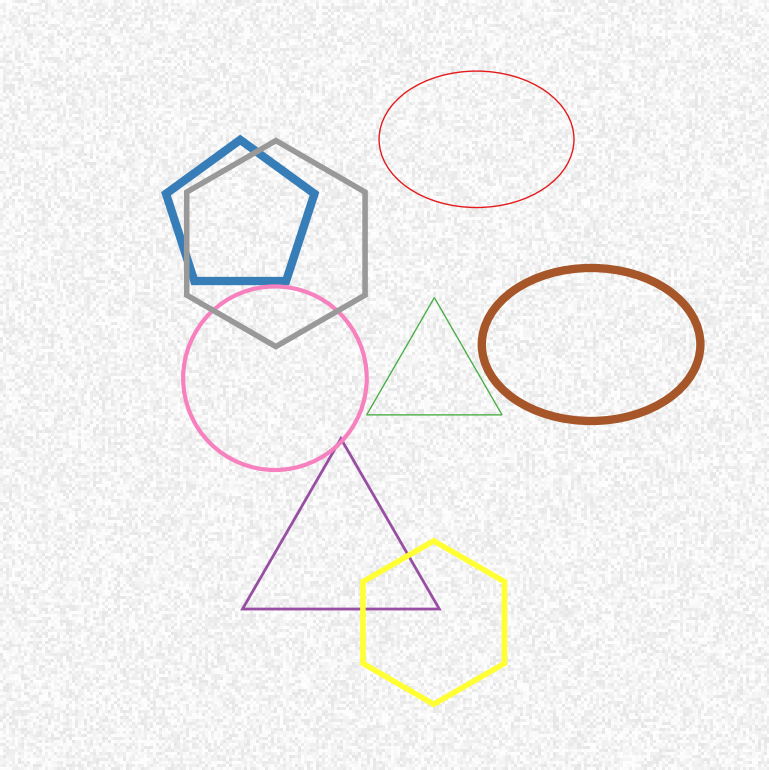[{"shape": "oval", "thickness": 0.5, "radius": 0.63, "center": [0.619, 0.819]}, {"shape": "pentagon", "thickness": 3, "radius": 0.51, "center": [0.312, 0.717]}, {"shape": "triangle", "thickness": 0.5, "radius": 0.51, "center": [0.564, 0.512]}, {"shape": "triangle", "thickness": 1, "radius": 0.74, "center": [0.443, 0.283]}, {"shape": "hexagon", "thickness": 2, "radius": 0.53, "center": [0.563, 0.191]}, {"shape": "oval", "thickness": 3, "radius": 0.71, "center": [0.768, 0.553]}, {"shape": "circle", "thickness": 1.5, "radius": 0.6, "center": [0.357, 0.509]}, {"shape": "hexagon", "thickness": 2, "radius": 0.67, "center": [0.358, 0.684]}]